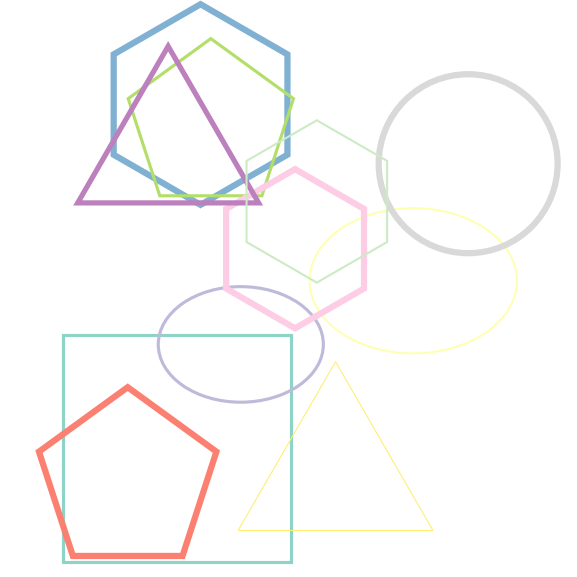[{"shape": "square", "thickness": 1.5, "radius": 0.98, "center": [0.306, 0.223]}, {"shape": "oval", "thickness": 1, "radius": 0.9, "center": [0.716, 0.513]}, {"shape": "oval", "thickness": 1.5, "radius": 0.71, "center": [0.417, 0.403]}, {"shape": "pentagon", "thickness": 3, "radius": 0.81, "center": [0.221, 0.167]}, {"shape": "hexagon", "thickness": 3, "radius": 0.87, "center": [0.347, 0.818]}, {"shape": "pentagon", "thickness": 1.5, "radius": 0.75, "center": [0.365, 0.782]}, {"shape": "hexagon", "thickness": 3, "radius": 0.69, "center": [0.511, 0.568]}, {"shape": "circle", "thickness": 3, "radius": 0.77, "center": [0.811, 0.716]}, {"shape": "triangle", "thickness": 2.5, "radius": 0.9, "center": [0.291, 0.738]}, {"shape": "hexagon", "thickness": 1, "radius": 0.7, "center": [0.549, 0.65]}, {"shape": "triangle", "thickness": 0.5, "radius": 0.97, "center": [0.581, 0.178]}]